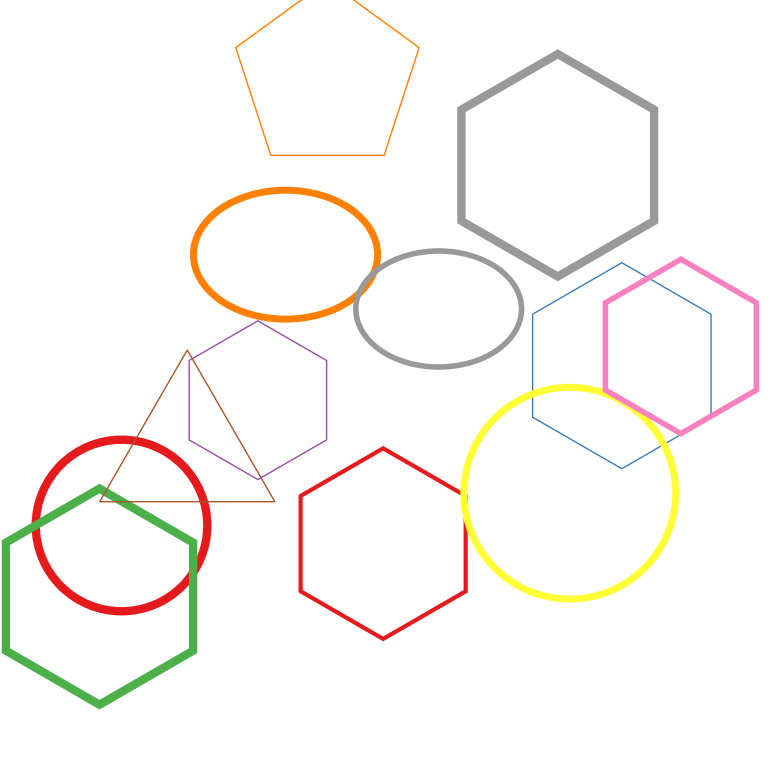[{"shape": "hexagon", "thickness": 1.5, "radius": 0.62, "center": [0.498, 0.294]}, {"shape": "circle", "thickness": 3, "radius": 0.56, "center": [0.158, 0.318]}, {"shape": "hexagon", "thickness": 0.5, "radius": 0.67, "center": [0.808, 0.525]}, {"shape": "hexagon", "thickness": 3, "radius": 0.7, "center": [0.129, 0.225]}, {"shape": "hexagon", "thickness": 0.5, "radius": 0.52, "center": [0.335, 0.48]}, {"shape": "pentagon", "thickness": 0.5, "radius": 0.63, "center": [0.425, 0.9]}, {"shape": "oval", "thickness": 2.5, "radius": 0.6, "center": [0.371, 0.669]}, {"shape": "circle", "thickness": 2.5, "radius": 0.69, "center": [0.74, 0.359]}, {"shape": "triangle", "thickness": 0.5, "radius": 0.66, "center": [0.243, 0.414]}, {"shape": "hexagon", "thickness": 2, "radius": 0.57, "center": [0.884, 0.55]}, {"shape": "oval", "thickness": 2, "radius": 0.54, "center": [0.57, 0.599]}, {"shape": "hexagon", "thickness": 3, "radius": 0.72, "center": [0.724, 0.785]}]